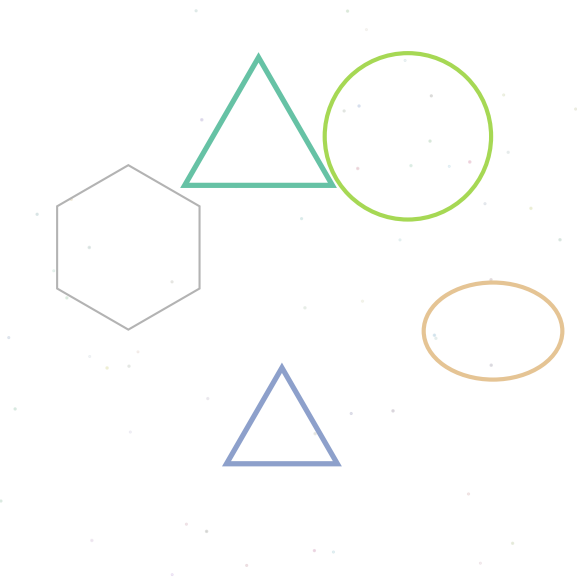[{"shape": "triangle", "thickness": 2.5, "radius": 0.74, "center": [0.448, 0.752]}, {"shape": "triangle", "thickness": 2.5, "radius": 0.55, "center": [0.488, 0.251]}, {"shape": "circle", "thickness": 2, "radius": 0.72, "center": [0.706, 0.763]}, {"shape": "oval", "thickness": 2, "radius": 0.6, "center": [0.854, 0.426]}, {"shape": "hexagon", "thickness": 1, "radius": 0.71, "center": [0.222, 0.571]}]